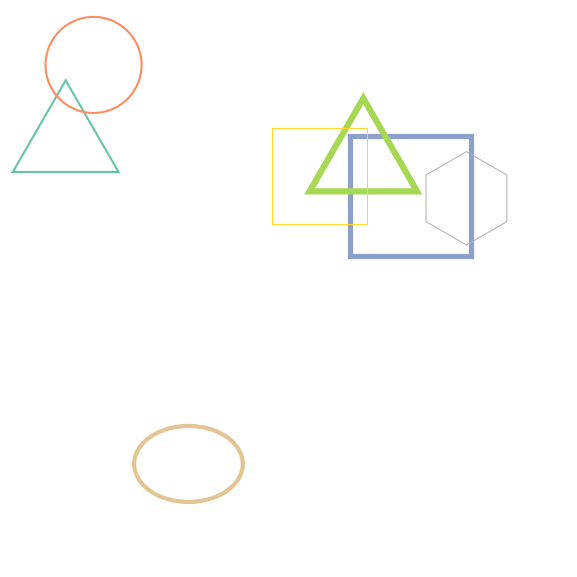[{"shape": "triangle", "thickness": 1, "radius": 0.53, "center": [0.114, 0.754]}, {"shape": "circle", "thickness": 1, "radius": 0.42, "center": [0.162, 0.887]}, {"shape": "square", "thickness": 2.5, "radius": 0.52, "center": [0.711, 0.659]}, {"shape": "triangle", "thickness": 3, "radius": 0.54, "center": [0.629, 0.721]}, {"shape": "square", "thickness": 0.5, "radius": 0.41, "center": [0.553, 0.694]}, {"shape": "oval", "thickness": 2, "radius": 0.47, "center": [0.326, 0.196]}, {"shape": "hexagon", "thickness": 0.5, "radius": 0.4, "center": [0.808, 0.656]}]